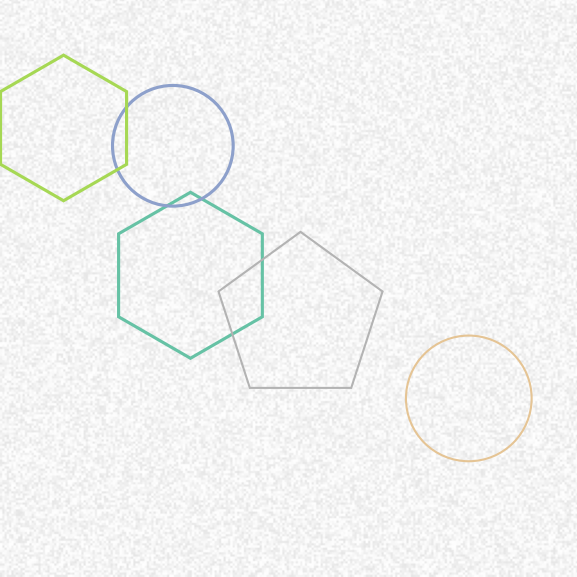[{"shape": "hexagon", "thickness": 1.5, "radius": 0.72, "center": [0.33, 0.522]}, {"shape": "circle", "thickness": 1.5, "radius": 0.52, "center": [0.299, 0.747]}, {"shape": "hexagon", "thickness": 1.5, "radius": 0.63, "center": [0.11, 0.778]}, {"shape": "circle", "thickness": 1, "radius": 0.54, "center": [0.812, 0.309]}, {"shape": "pentagon", "thickness": 1, "radius": 0.75, "center": [0.52, 0.448]}]